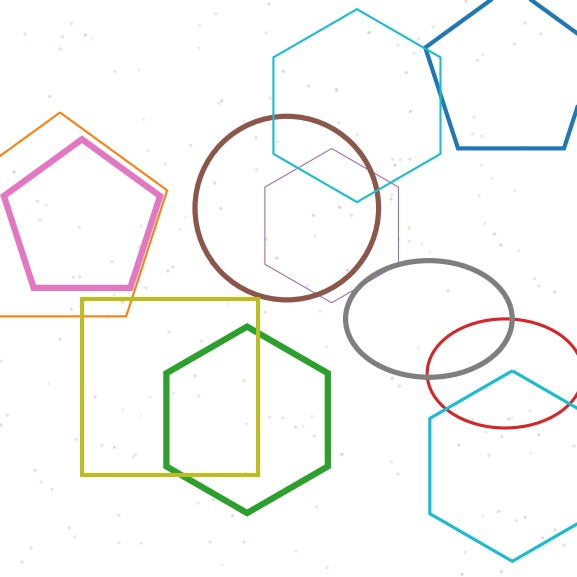[{"shape": "pentagon", "thickness": 2, "radius": 0.78, "center": [0.885, 0.868]}, {"shape": "pentagon", "thickness": 1, "radius": 0.98, "center": [0.104, 0.609]}, {"shape": "hexagon", "thickness": 3, "radius": 0.81, "center": [0.428, 0.272]}, {"shape": "oval", "thickness": 1.5, "radius": 0.67, "center": [0.875, 0.352]}, {"shape": "hexagon", "thickness": 0.5, "radius": 0.67, "center": [0.574, 0.608]}, {"shape": "circle", "thickness": 2.5, "radius": 0.79, "center": [0.497, 0.639]}, {"shape": "pentagon", "thickness": 3, "radius": 0.71, "center": [0.142, 0.616]}, {"shape": "oval", "thickness": 2.5, "radius": 0.72, "center": [0.743, 0.447]}, {"shape": "square", "thickness": 2, "radius": 0.76, "center": [0.294, 0.329]}, {"shape": "hexagon", "thickness": 1.5, "radius": 0.82, "center": [0.887, 0.192]}, {"shape": "hexagon", "thickness": 1, "radius": 0.84, "center": [0.618, 0.816]}]